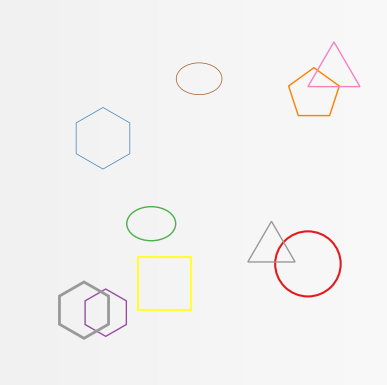[{"shape": "circle", "thickness": 1.5, "radius": 0.42, "center": [0.795, 0.315]}, {"shape": "hexagon", "thickness": 0.5, "radius": 0.4, "center": [0.266, 0.641]}, {"shape": "oval", "thickness": 1, "radius": 0.32, "center": [0.39, 0.419]}, {"shape": "hexagon", "thickness": 1, "radius": 0.31, "center": [0.273, 0.188]}, {"shape": "pentagon", "thickness": 1, "radius": 0.34, "center": [0.81, 0.755]}, {"shape": "square", "thickness": 1.5, "radius": 0.34, "center": [0.424, 0.264]}, {"shape": "oval", "thickness": 0.5, "radius": 0.3, "center": [0.514, 0.795]}, {"shape": "triangle", "thickness": 1, "radius": 0.39, "center": [0.862, 0.814]}, {"shape": "triangle", "thickness": 1, "radius": 0.35, "center": [0.701, 0.355]}, {"shape": "hexagon", "thickness": 2, "radius": 0.37, "center": [0.217, 0.194]}]